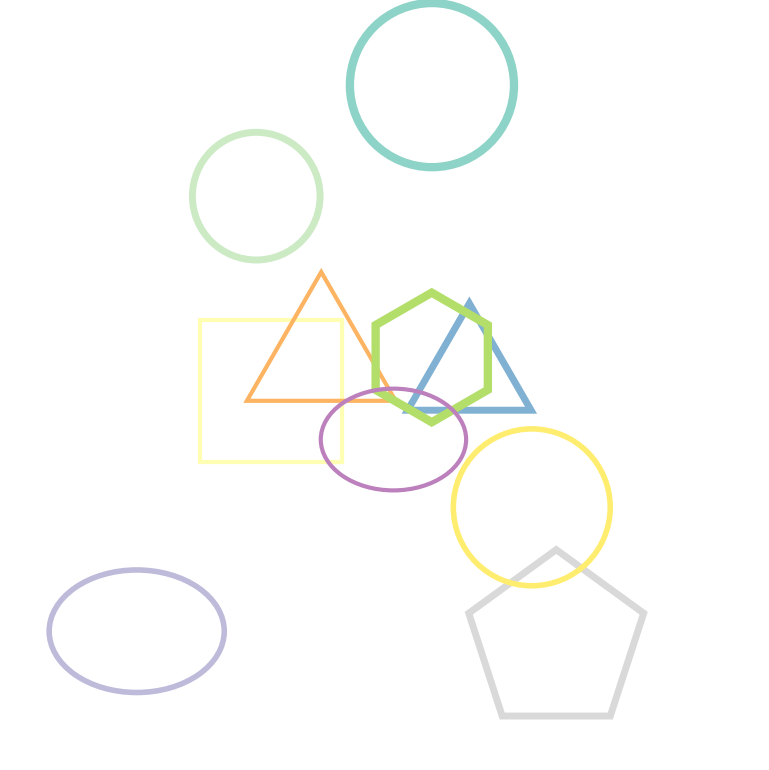[{"shape": "circle", "thickness": 3, "radius": 0.53, "center": [0.561, 0.889]}, {"shape": "square", "thickness": 1.5, "radius": 0.46, "center": [0.352, 0.492]}, {"shape": "oval", "thickness": 2, "radius": 0.57, "center": [0.178, 0.18]}, {"shape": "triangle", "thickness": 2.5, "radius": 0.46, "center": [0.61, 0.513]}, {"shape": "triangle", "thickness": 1.5, "radius": 0.56, "center": [0.417, 0.535]}, {"shape": "hexagon", "thickness": 3, "radius": 0.42, "center": [0.561, 0.536]}, {"shape": "pentagon", "thickness": 2.5, "radius": 0.6, "center": [0.722, 0.167]}, {"shape": "oval", "thickness": 1.5, "radius": 0.47, "center": [0.511, 0.429]}, {"shape": "circle", "thickness": 2.5, "radius": 0.41, "center": [0.333, 0.745]}, {"shape": "circle", "thickness": 2, "radius": 0.51, "center": [0.691, 0.341]}]